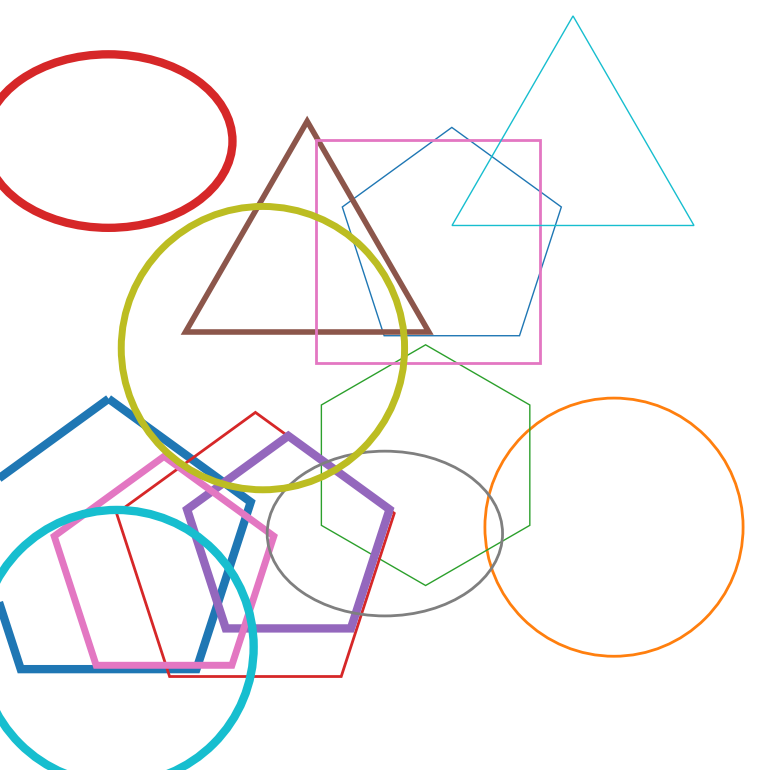[{"shape": "pentagon", "thickness": 0.5, "radius": 0.75, "center": [0.587, 0.685]}, {"shape": "pentagon", "thickness": 3, "radius": 0.97, "center": [0.141, 0.288]}, {"shape": "circle", "thickness": 1, "radius": 0.84, "center": [0.797, 0.315]}, {"shape": "hexagon", "thickness": 0.5, "radius": 0.78, "center": [0.553, 0.396]}, {"shape": "pentagon", "thickness": 1, "radius": 0.95, "center": [0.332, 0.275]}, {"shape": "oval", "thickness": 3, "radius": 0.8, "center": [0.141, 0.817]}, {"shape": "pentagon", "thickness": 3, "radius": 0.69, "center": [0.374, 0.296]}, {"shape": "triangle", "thickness": 2, "radius": 0.91, "center": [0.399, 0.66]}, {"shape": "pentagon", "thickness": 2.5, "radius": 0.75, "center": [0.213, 0.257]}, {"shape": "square", "thickness": 1, "radius": 0.73, "center": [0.556, 0.674]}, {"shape": "oval", "thickness": 1, "radius": 0.76, "center": [0.5, 0.307]}, {"shape": "circle", "thickness": 2.5, "radius": 0.92, "center": [0.341, 0.548]}, {"shape": "triangle", "thickness": 0.5, "radius": 0.91, "center": [0.744, 0.798]}, {"shape": "circle", "thickness": 3, "radius": 0.89, "center": [0.152, 0.16]}]